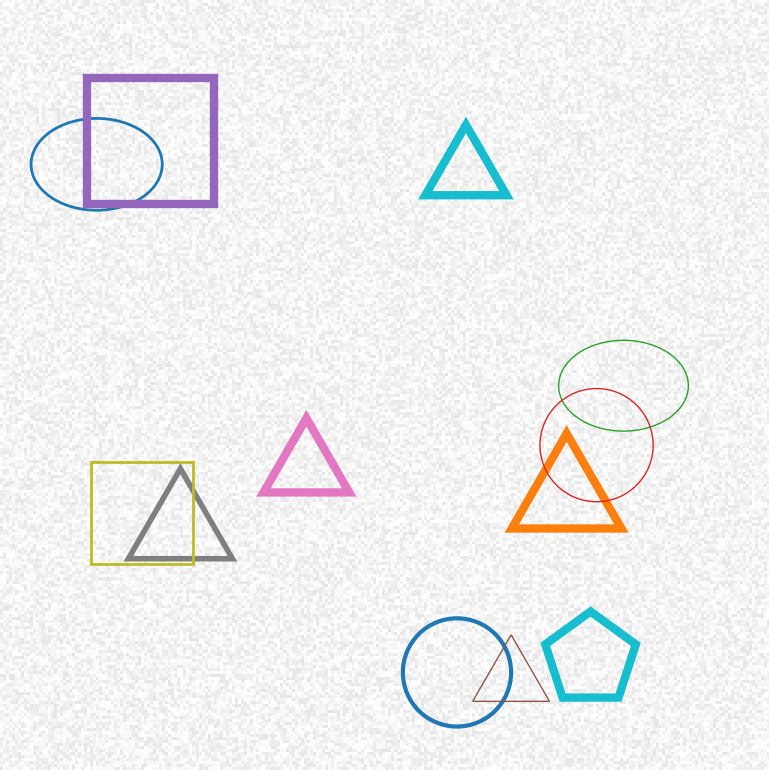[{"shape": "circle", "thickness": 1.5, "radius": 0.35, "center": [0.593, 0.127]}, {"shape": "oval", "thickness": 1, "radius": 0.43, "center": [0.126, 0.787]}, {"shape": "triangle", "thickness": 3, "radius": 0.41, "center": [0.736, 0.355]}, {"shape": "oval", "thickness": 0.5, "radius": 0.42, "center": [0.81, 0.499]}, {"shape": "circle", "thickness": 0.5, "radius": 0.37, "center": [0.775, 0.422]}, {"shape": "square", "thickness": 3, "radius": 0.41, "center": [0.195, 0.817]}, {"shape": "triangle", "thickness": 0.5, "radius": 0.29, "center": [0.664, 0.118]}, {"shape": "triangle", "thickness": 3, "radius": 0.32, "center": [0.398, 0.393]}, {"shape": "triangle", "thickness": 2, "radius": 0.39, "center": [0.234, 0.313]}, {"shape": "square", "thickness": 1, "radius": 0.33, "center": [0.184, 0.334]}, {"shape": "pentagon", "thickness": 3, "radius": 0.31, "center": [0.767, 0.144]}, {"shape": "triangle", "thickness": 3, "radius": 0.3, "center": [0.605, 0.777]}]